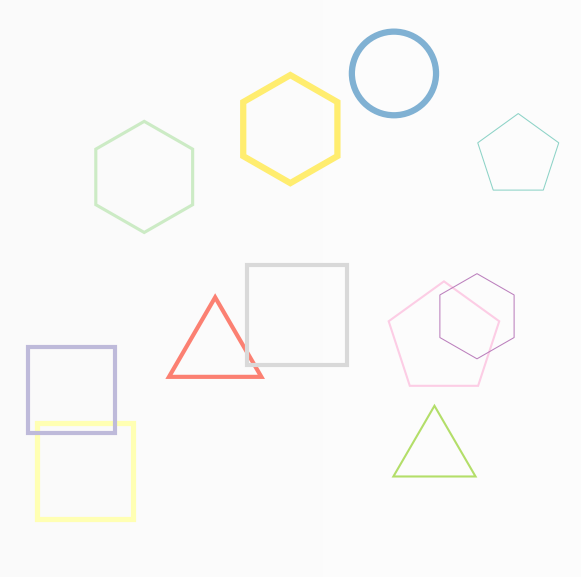[{"shape": "pentagon", "thickness": 0.5, "radius": 0.37, "center": [0.892, 0.729]}, {"shape": "square", "thickness": 2.5, "radius": 0.41, "center": [0.147, 0.184]}, {"shape": "square", "thickness": 2, "radius": 0.37, "center": [0.123, 0.323]}, {"shape": "triangle", "thickness": 2, "radius": 0.46, "center": [0.37, 0.392]}, {"shape": "circle", "thickness": 3, "radius": 0.36, "center": [0.678, 0.872]}, {"shape": "triangle", "thickness": 1, "radius": 0.41, "center": [0.747, 0.215]}, {"shape": "pentagon", "thickness": 1, "radius": 0.5, "center": [0.764, 0.412]}, {"shape": "square", "thickness": 2, "radius": 0.43, "center": [0.511, 0.454]}, {"shape": "hexagon", "thickness": 0.5, "radius": 0.37, "center": [0.821, 0.452]}, {"shape": "hexagon", "thickness": 1.5, "radius": 0.48, "center": [0.248, 0.693]}, {"shape": "hexagon", "thickness": 3, "radius": 0.47, "center": [0.499, 0.776]}]